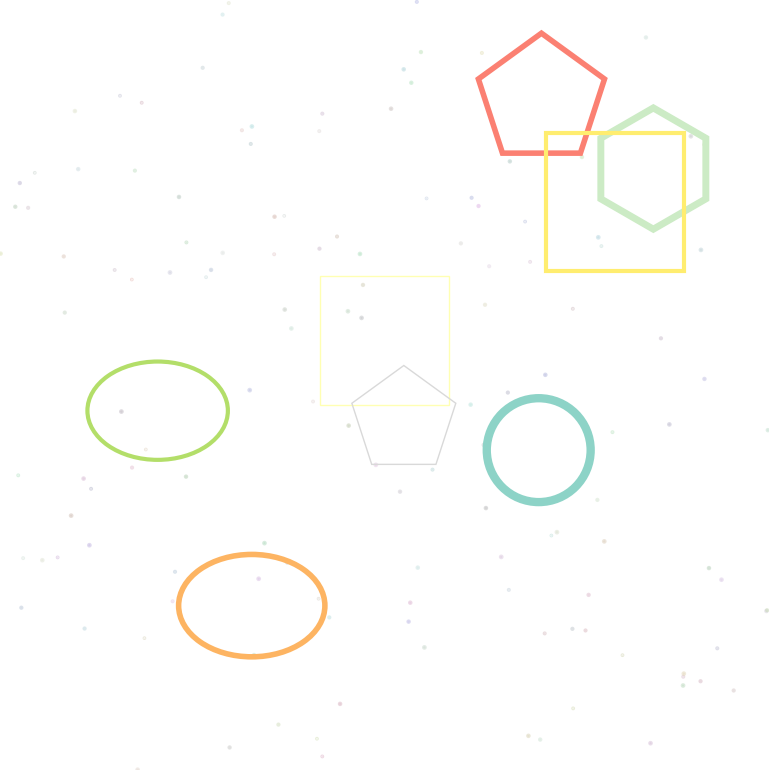[{"shape": "circle", "thickness": 3, "radius": 0.34, "center": [0.7, 0.415]}, {"shape": "square", "thickness": 0.5, "radius": 0.42, "center": [0.5, 0.558]}, {"shape": "pentagon", "thickness": 2, "radius": 0.43, "center": [0.703, 0.871]}, {"shape": "oval", "thickness": 2, "radius": 0.47, "center": [0.327, 0.213]}, {"shape": "oval", "thickness": 1.5, "radius": 0.46, "center": [0.205, 0.467]}, {"shape": "pentagon", "thickness": 0.5, "radius": 0.35, "center": [0.524, 0.454]}, {"shape": "hexagon", "thickness": 2.5, "radius": 0.39, "center": [0.848, 0.781]}, {"shape": "square", "thickness": 1.5, "radius": 0.45, "center": [0.798, 0.738]}]